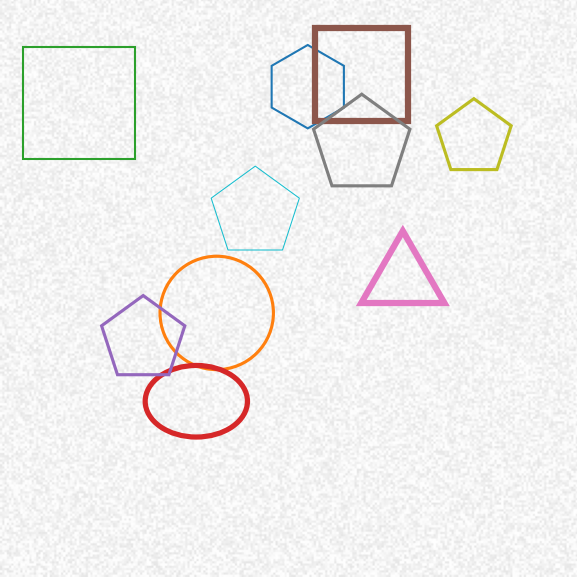[{"shape": "hexagon", "thickness": 1, "radius": 0.36, "center": [0.533, 0.849]}, {"shape": "circle", "thickness": 1.5, "radius": 0.49, "center": [0.375, 0.457]}, {"shape": "square", "thickness": 1, "radius": 0.49, "center": [0.137, 0.82]}, {"shape": "oval", "thickness": 2.5, "radius": 0.44, "center": [0.34, 0.304]}, {"shape": "pentagon", "thickness": 1.5, "radius": 0.38, "center": [0.248, 0.412]}, {"shape": "square", "thickness": 3, "radius": 0.4, "center": [0.626, 0.87]}, {"shape": "triangle", "thickness": 3, "radius": 0.42, "center": [0.698, 0.516]}, {"shape": "pentagon", "thickness": 1.5, "radius": 0.44, "center": [0.626, 0.748]}, {"shape": "pentagon", "thickness": 1.5, "radius": 0.34, "center": [0.821, 0.76]}, {"shape": "pentagon", "thickness": 0.5, "radius": 0.4, "center": [0.442, 0.631]}]